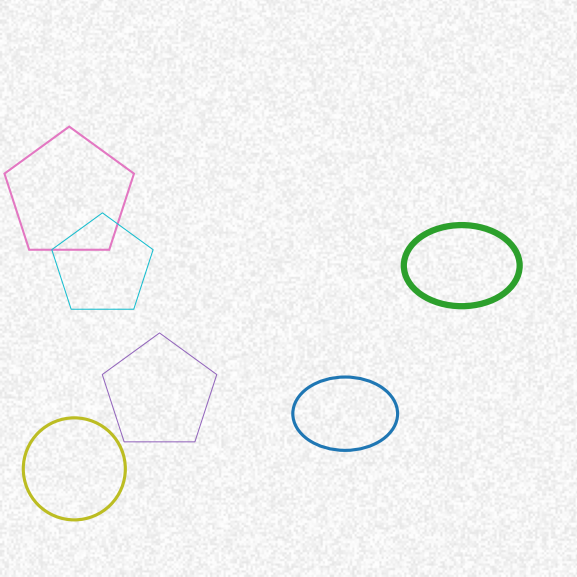[{"shape": "oval", "thickness": 1.5, "radius": 0.45, "center": [0.598, 0.283]}, {"shape": "oval", "thickness": 3, "radius": 0.5, "center": [0.8, 0.539]}, {"shape": "pentagon", "thickness": 0.5, "radius": 0.52, "center": [0.276, 0.318]}, {"shape": "pentagon", "thickness": 1, "radius": 0.59, "center": [0.12, 0.662]}, {"shape": "circle", "thickness": 1.5, "radius": 0.44, "center": [0.129, 0.187]}, {"shape": "pentagon", "thickness": 0.5, "radius": 0.46, "center": [0.177, 0.538]}]